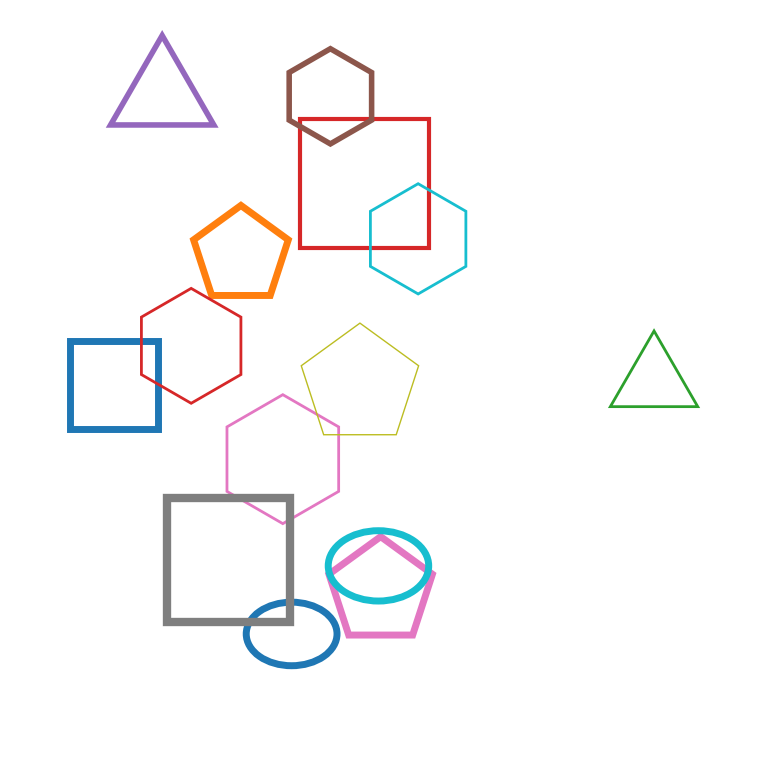[{"shape": "square", "thickness": 2.5, "radius": 0.29, "center": [0.148, 0.5]}, {"shape": "oval", "thickness": 2.5, "radius": 0.29, "center": [0.379, 0.177]}, {"shape": "pentagon", "thickness": 2.5, "radius": 0.32, "center": [0.313, 0.669]}, {"shape": "triangle", "thickness": 1, "radius": 0.33, "center": [0.849, 0.505]}, {"shape": "square", "thickness": 1.5, "radius": 0.42, "center": [0.473, 0.761]}, {"shape": "hexagon", "thickness": 1, "radius": 0.37, "center": [0.248, 0.551]}, {"shape": "triangle", "thickness": 2, "radius": 0.39, "center": [0.211, 0.876]}, {"shape": "hexagon", "thickness": 2, "radius": 0.31, "center": [0.429, 0.875]}, {"shape": "pentagon", "thickness": 2.5, "radius": 0.35, "center": [0.494, 0.232]}, {"shape": "hexagon", "thickness": 1, "radius": 0.42, "center": [0.367, 0.404]}, {"shape": "square", "thickness": 3, "radius": 0.4, "center": [0.297, 0.273]}, {"shape": "pentagon", "thickness": 0.5, "radius": 0.4, "center": [0.467, 0.5]}, {"shape": "oval", "thickness": 2.5, "radius": 0.33, "center": [0.492, 0.265]}, {"shape": "hexagon", "thickness": 1, "radius": 0.36, "center": [0.543, 0.69]}]